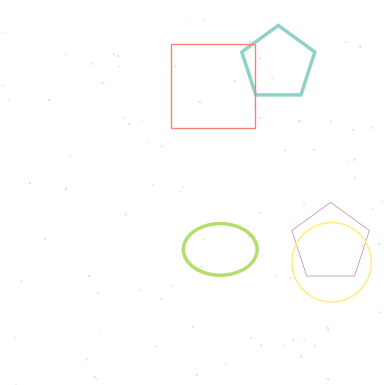[{"shape": "pentagon", "thickness": 2.5, "radius": 0.5, "center": [0.723, 0.834]}, {"shape": "square", "thickness": 1, "radius": 0.54, "center": [0.553, 0.777]}, {"shape": "oval", "thickness": 2.5, "radius": 0.48, "center": [0.572, 0.352]}, {"shape": "pentagon", "thickness": 0.5, "radius": 0.53, "center": [0.859, 0.369]}, {"shape": "circle", "thickness": 1, "radius": 0.52, "center": [0.861, 0.319]}]